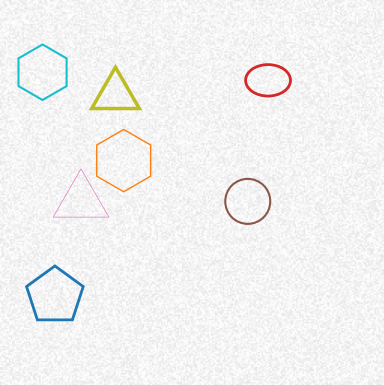[{"shape": "pentagon", "thickness": 2, "radius": 0.39, "center": [0.143, 0.232]}, {"shape": "hexagon", "thickness": 1, "radius": 0.4, "center": [0.321, 0.583]}, {"shape": "oval", "thickness": 2, "radius": 0.29, "center": [0.696, 0.791]}, {"shape": "circle", "thickness": 1.5, "radius": 0.29, "center": [0.644, 0.477]}, {"shape": "triangle", "thickness": 0.5, "radius": 0.42, "center": [0.21, 0.478]}, {"shape": "triangle", "thickness": 2.5, "radius": 0.36, "center": [0.3, 0.754]}, {"shape": "hexagon", "thickness": 1.5, "radius": 0.36, "center": [0.111, 0.812]}]